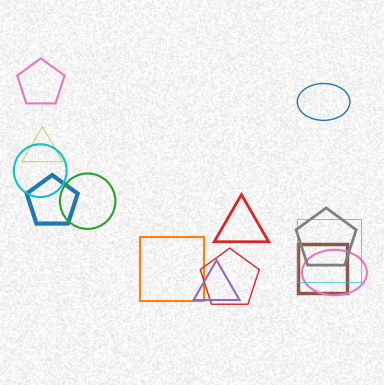[{"shape": "oval", "thickness": 1, "radius": 0.34, "center": [0.841, 0.735]}, {"shape": "pentagon", "thickness": 3, "radius": 0.35, "center": [0.136, 0.476]}, {"shape": "square", "thickness": 1.5, "radius": 0.41, "center": [0.446, 0.302]}, {"shape": "circle", "thickness": 1.5, "radius": 0.36, "center": [0.228, 0.477]}, {"shape": "pentagon", "thickness": 1, "radius": 0.4, "center": [0.597, 0.275]}, {"shape": "triangle", "thickness": 2, "radius": 0.41, "center": [0.627, 0.413]}, {"shape": "triangle", "thickness": 1.5, "radius": 0.34, "center": [0.562, 0.255]}, {"shape": "square", "thickness": 2.5, "radius": 0.32, "center": [0.837, 0.302]}, {"shape": "pentagon", "thickness": 1.5, "radius": 0.32, "center": [0.106, 0.784]}, {"shape": "oval", "thickness": 1.5, "radius": 0.42, "center": [0.869, 0.292]}, {"shape": "pentagon", "thickness": 2, "radius": 0.41, "center": [0.847, 0.378]}, {"shape": "triangle", "thickness": 0.5, "radius": 0.31, "center": [0.11, 0.61]}, {"shape": "circle", "thickness": 1.5, "radius": 0.34, "center": [0.105, 0.557]}, {"shape": "square", "thickness": 0.5, "radius": 0.41, "center": [0.855, 0.349]}]